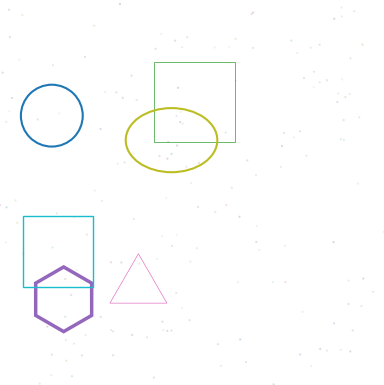[{"shape": "circle", "thickness": 1.5, "radius": 0.4, "center": [0.135, 0.7]}, {"shape": "square", "thickness": 0.5, "radius": 0.52, "center": [0.505, 0.734]}, {"shape": "hexagon", "thickness": 2.5, "radius": 0.42, "center": [0.165, 0.223]}, {"shape": "triangle", "thickness": 0.5, "radius": 0.43, "center": [0.36, 0.255]}, {"shape": "oval", "thickness": 1.5, "radius": 0.59, "center": [0.445, 0.636]}, {"shape": "square", "thickness": 1, "radius": 0.46, "center": [0.151, 0.347]}]